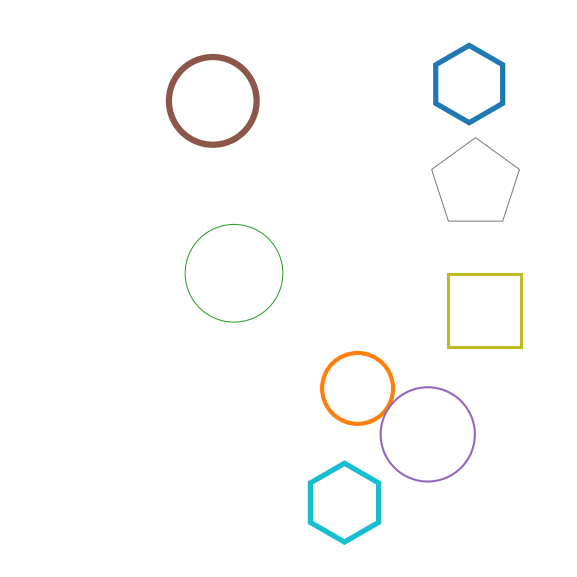[{"shape": "hexagon", "thickness": 2.5, "radius": 0.33, "center": [0.812, 0.854]}, {"shape": "circle", "thickness": 2, "radius": 0.31, "center": [0.619, 0.327]}, {"shape": "circle", "thickness": 0.5, "radius": 0.42, "center": [0.405, 0.526]}, {"shape": "circle", "thickness": 1, "radius": 0.41, "center": [0.741, 0.247]}, {"shape": "circle", "thickness": 3, "radius": 0.38, "center": [0.368, 0.824]}, {"shape": "pentagon", "thickness": 0.5, "radius": 0.4, "center": [0.823, 0.681]}, {"shape": "square", "thickness": 1.5, "radius": 0.32, "center": [0.839, 0.461]}, {"shape": "hexagon", "thickness": 2.5, "radius": 0.34, "center": [0.597, 0.129]}]